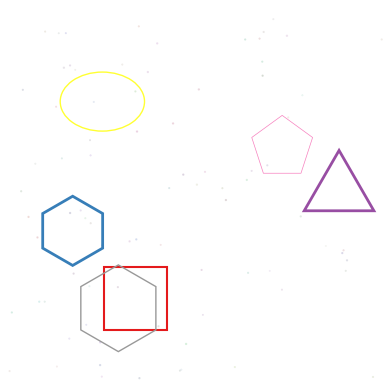[{"shape": "square", "thickness": 1.5, "radius": 0.41, "center": [0.351, 0.224]}, {"shape": "hexagon", "thickness": 2, "radius": 0.45, "center": [0.189, 0.4]}, {"shape": "triangle", "thickness": 2, "radius": 0.52, "center": [0.881, 0.505]}, {"shape": "oval", "thickness": 1, "radius": 0.55, "center": [0.266, 0.736]}, {"shape": "pentagon", "thickness": 0.5, "radius": 0.42, "center": [0.733, 0.617]}, {"shape": "hexagon", "thickness": 1, "radius": 0.56, "center": [0.307, 0.199]}]